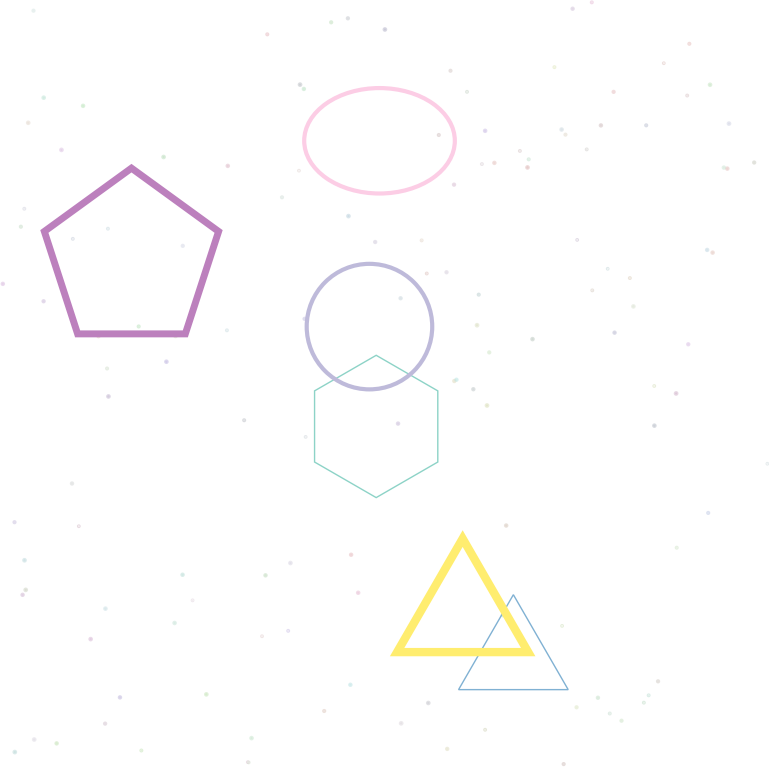[{"shape": "hexagon", "thickness": 0.5, "radius": 0.46, "center": [0.489, 0.446]}, {"shape": "circle", "thickness": 1.5, "radius": 0.41, "center": [0.48, 0.576]}, {"shape": "triangle", "thickness": 0.5, "radius": 0.41, "center": [0.667, 0.145]}, {"shape": "oval", "thickness": 1.5, "radius": 0.49, "center": [0.493, 0.817]}, {"shape": "pentagon", "thickness": 2.5, "radius": 0.59, "center": [0.171, 0.663]}, {"shape": "triangle", "thickness": 3, "radius": 0.49, "center": [0.601, 0.202]}]